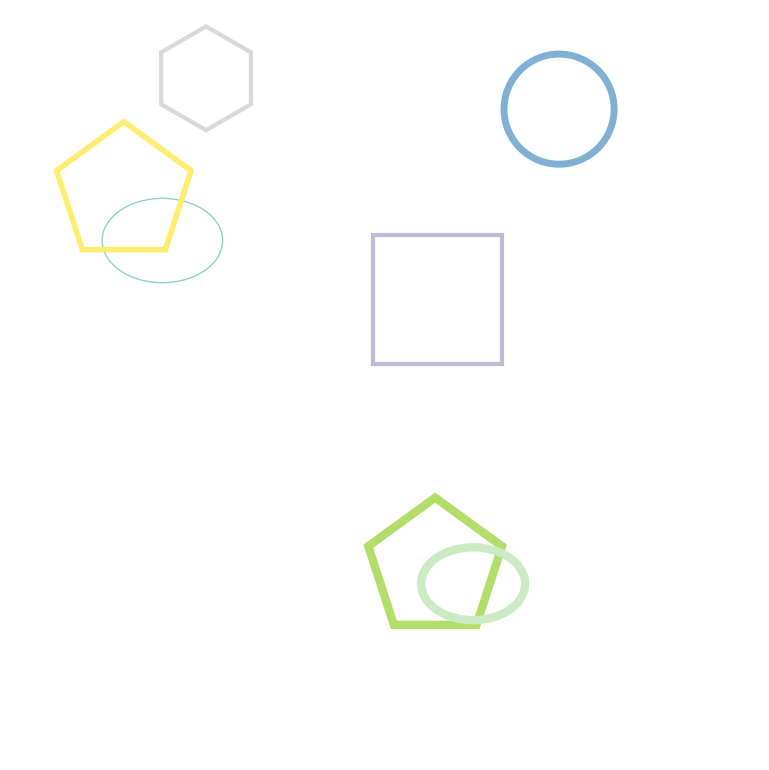[{"shape": "oval", "thickness": 0.5, "radius": 0.39, "center": [0.211, 0.688]}, {"shape": "square", "thickness": 1.5, "radius": 0.42, "center": [0.568, 0.611]}, {"shape": "circle", "thickness": 2.5, "radius": 0.36, "center": [0.726, 0.858]}, {"shape": "pentagon", "thickness": 3, "radius": 0.46, "center": [0.565, 0.262]}, {"shape": "hexagon", "thickness": 1.5, "radius": 0.34, "center": [0.268, 0.898]}, {"shape": "oval", "thickness": 3, "radius": 0.34, "center": [0.614, 0.242]}, {"shape": "pentagon", "thickness": 2, "radius": 0.46, "center": [0.161, 0.75]}]